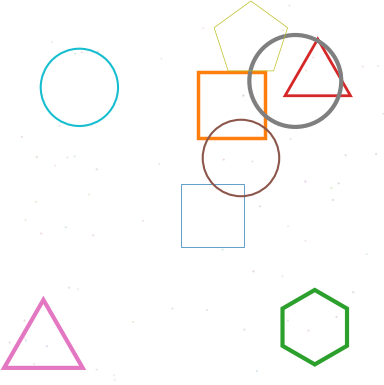[{"shape": "square", "thickness": 0.5, "radius": 0.41, "center": [0.552, 0.44]}, {"shape": "square", "thickness": 2.5, "radius": 0.43, "center": [0.601, 0.727]}, {"shape": "hexagon", "thickness": 3, "radius": 0.48, "center": [0.818, 0.15]}, {"shape": "triangle", "thickness": 2, "radius": 0.49, "center": [0.825, 0.8]}, {"shape": "circle", "thickness": 1.5, "radius": 0.5, "center": [0.626, 0.59]}, {"shape": "triangle", "thickness": 3, "radius": 0.59, "center": [0.113, 0.103]}, {"shape": "circle", "thickness": 3, "radius": 0.6, "center": [0.767, 0.79]}, {"shape": "pentagon", "thickness": 0.5, "radius": 0.5, "center": [0.652, 0.897]}, {"shape": "circle", "thickness": 1.5, "radius": 0.5, "center": [0.206, 0.773]}]